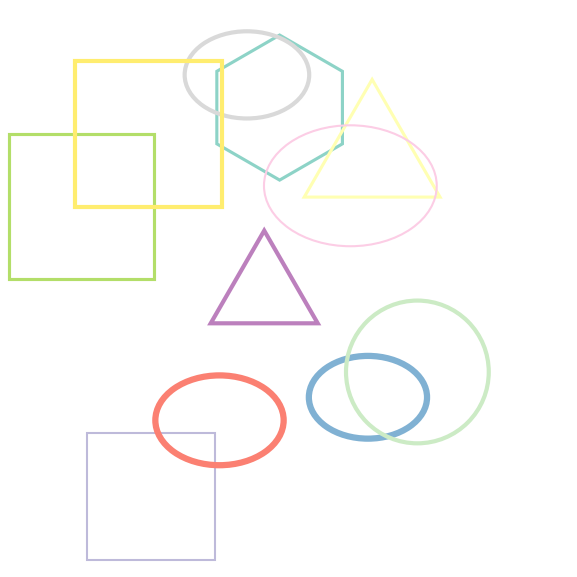[{"shape": "hexagon", "thickness": 1.5, "radius": 0.63, "center": [0.484, 0.813]}, {"shape": "triangle", "thickness": 1.5, "radius": 0.68, "center": [0.644, 0.726]}, {"shape": "square", "thickness": 1, "radius": 0.55, "center": [0.261, 0.14]}, {"shape": "oval", "thickness": 3, "radius": 0.56, "center": [0.38, 0.271]}, {"shape": "oval", "thickness": 3, "radius": 0.51, "center": [0.637, 0.311]}, {"shape": "square", "thickness": 1.5, "radius": 0.63, "center": [0.141, 0.641]}, {"shape": "oval", "thickness": 1, "radius": 0.75, "center": [0.607, 0.677]}, {"shape": "oval", "thickness": 2, "radius": 0.54, "center": [0.428, 0.869]}, {"shape": "triangle", "thickness": 2, "radius": 0.53, "center": [0.458, 0.493]}, {"shape": "circle", "thickness": 2, "radius": 0.62, "center": [0.723, 0.355]}, {"shape": "square", "thickness": 2, "radius": 0.63, "center": [0.257, 0.767]}]